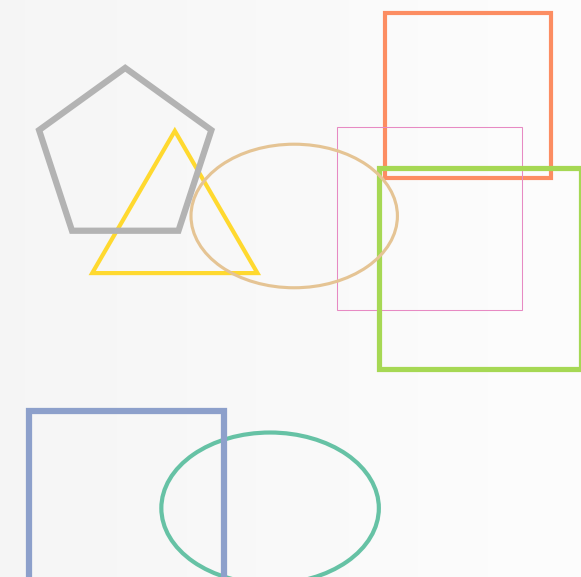[{"shape": "oval", "thickness": 2, "radius": 0.94, "center": [0.465, 0.119]}, {"shape": "square", "thickness": 2, "radius": 0.71, "center": [0.806, 0.833]}, {"shape": "square", "thickness": 3, "radius": 0.84, "center": [0.217, 0.119]}, {"shape": "square", "thickness": 0.5, "radius": 0.79, "center": [0.739, 0.621]}, {"shape": "square", "thickness": 2.5, "radius": 0.87, "center": [0.826, 0.534]}, {"shape": "triangle", "thickness": 2, "radius": 0.82, "center": [0.301, 0.608]}, {"shape": "oval", "thickness": 1.5, "radius": 0.89, "center": [0.506, 0.625]}, {"shape": "pentagon", "thickness": 3, "radius": 0.78, "center": [0.215, 0.726]}]